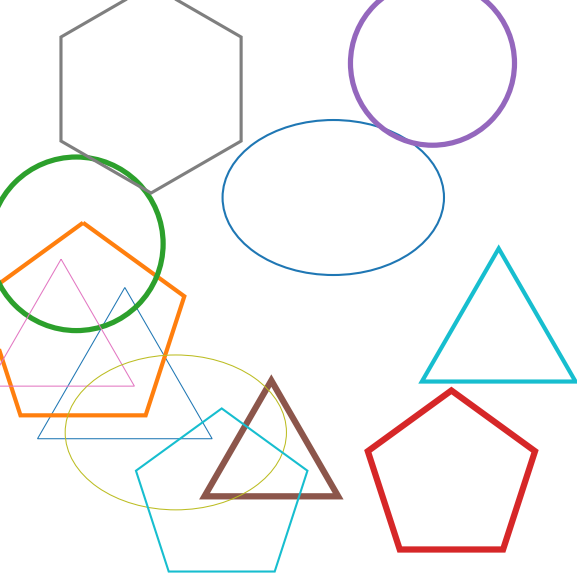[{"shape": "oval", "thickness": 1, "radius": 0.96, "center": [0.577, 0.657]}, {"shape": "triangle", "thickness": 0.5, "radius": 0.87, "center": [0.216, 0.327]}, {"shape": "pentagon", "thickness": 2, "radius": 0.92, "center": [0.144, 0.429]}, {"shape": "circle", "thickness": 2.5, "radius": 0.75, "center": [0.132, 0.577]}, {"shape": "pentagon", "thickness": 3, "radius": 0.76, "center": [0.782, 0.171]}, {"shape": "circle", "thickness": 2.5, "radius": 0.71, "center": [0.749, 0.89]}, {"shape": "triangle", "thickness": 3, "radius": 0.67, "center": [0.47, 0.207]}, {"shape": "triangle", "thickness": 0.5, "radius": 0.73, "center": [0.106, 0.404]}, {"shape": "hexagon", "thickness": 1.5, "radius": 0.9, "center": [0.262, 0.845]}, {"shape": "oval", "thickness": 0.5, "radius": 0.96, "center": [0.304, 0.25]}, {"shape": "pentagon", "thickness": 1, "radius": 0.78, "center": [0.384, 0.136]}, {"shape": "triangle", "thickness": 2, "radius": 0.77, "center": [0.864, 0.415]}]